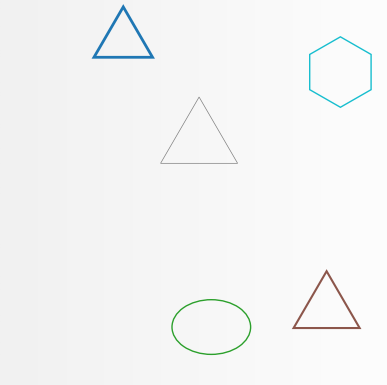[{"shape": "triangle", "thickness": 2, "radius": 0.44, "center": [0.318, 0.895]}, {"shape": "oval", "thickness": 1, "radius": 0.51, "center": [0.545, 0.151]}, {"shape": "triangle", "thickness": 1.5, "radius": 0.49, "center": [0.843, 0.197]}, {"shape": "triangle", "thickness": 0.5, "radius": 0.57, "center": [0.514, 0.633]}, {"shape": "hexagon", "thickness": 1, "radius": 0.46, "center": [0.878, 0.813]}]